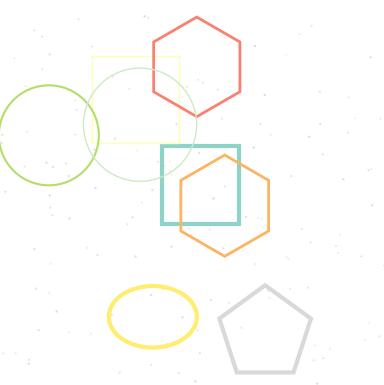[{"shape": "square", "thickness": 3, "radius": 0.5, "center": [0.521, 0.52]}, {"shape": "square", "thickness": 1, "radius": 0.56, "center": [0.352, 0.742]}, {"shape": "hexagon", "thickness": 2, "radius": 0.65, "center": [0.511, 0.826]}, {"shape": "hexagon", "thickness": 2, "radius": 0.66, "center": [0.584, 0.466]}, {"shape": "circle", "thickness": 1.5, "radius": 0.65, "center": [0.127, 0.649]}, {"shape": "pentagon", "thickness": 3, "radius": 0.63, "center": [0.689, 0.134]}, {"shape": "circle", "thickness": 1, "radius": 0.73, "center": [0.364, 0.676]}, {"shape": "oval", "thickness": 3, "radius": 0.57, "center": [0.397, 0.177]}]